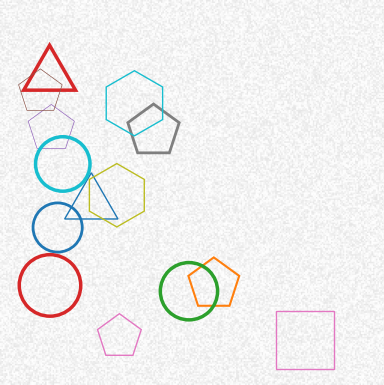[{"shape": "circle", "thickness": 2, "radius": 0.32, "center": [0.15, 0.409]}, {"shape": "triangle", "thickness": 1, "radius": 0.4, "center": [0.237, 0.471]}, {"shape": "pentagon", "thickness": 1.5, "radius": 0.35, "center": [0.555, 0.262]}, {"shape": "circle", "thickness": 2.5, "radius": 0.37, "center": [0.491, 0.244]}, {"shape": "triangle", "thickness": 2.5, "radius": 0.39, "center": [0.129, 0.805]}, {"shape": "circle", "thickness": 2.5, "radius": 0.4, "center": [0.13, 0.259]}, {"shape": "pentagon", "thickness": 0.5, "radius": 0.32, "center": [0.133, 0.666]}, {"shape": "pentagon", "thickness": 0.5, "radius": 0.3, "center": [0.105, 0.762]}, {"shape": "square", "thickness": 1, "radius": 0.37, "center": [0.792, 0.117]}, {"shape": "pentagon", "thickness": 1, "radius": 0.3, "center": [0.31, 0.125]}, {"shape": "pentagon", "thickness": 2, "radius": 0.35, "center": [0.399, 0.66]}, {"shape": "hexagon", "thickness": 1, "radius": 0.41, "center": [0.303, 0.493]}, {"shape": "hexagon", "thickness": 1, "radius": 0.42, "center": [0.349, 0.732]}, {"shape": "circle", "thickness": 2.5, "radius": 0.35, "center": [0.163, 0.574]}]